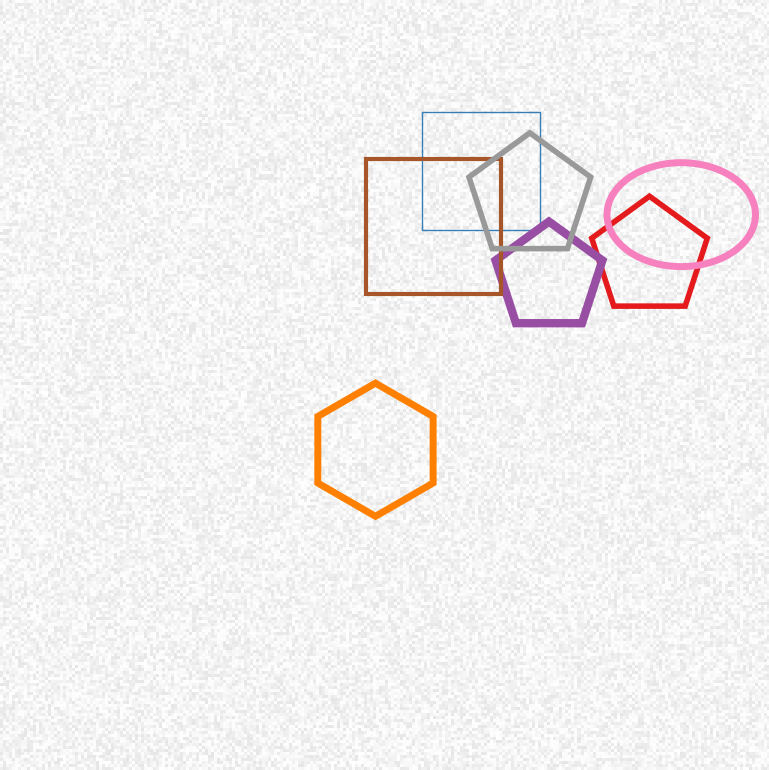[{"shape": "pentagon", "thickness": 2, "radius": 0.39, "center": [0.844, 0.666]}, {"shape": "square", "thickness": 0.5, "radius": 0.38, "center": [0.624, 0.778]}, {"shape": "pentagon", "thickness": 3, "radius": 0.36, "center": [0.713, 0.639]}, {"shape": "hexagon", "thickness": 2.5, "radius": 0.43, "center": [0.488, 0.416]}, {"shape": "square", "thickness": 1.5, "radius": 0.44, "center": [0.563, 0.706]}, {"shape": "oval", "thickness": 2.5, "radius": 0.48, "center": [0.885, 0.721]}, {"shape": "pentagon", "thickness": 2, "radius": 0.42, "center": [0.688, 0.744]}]